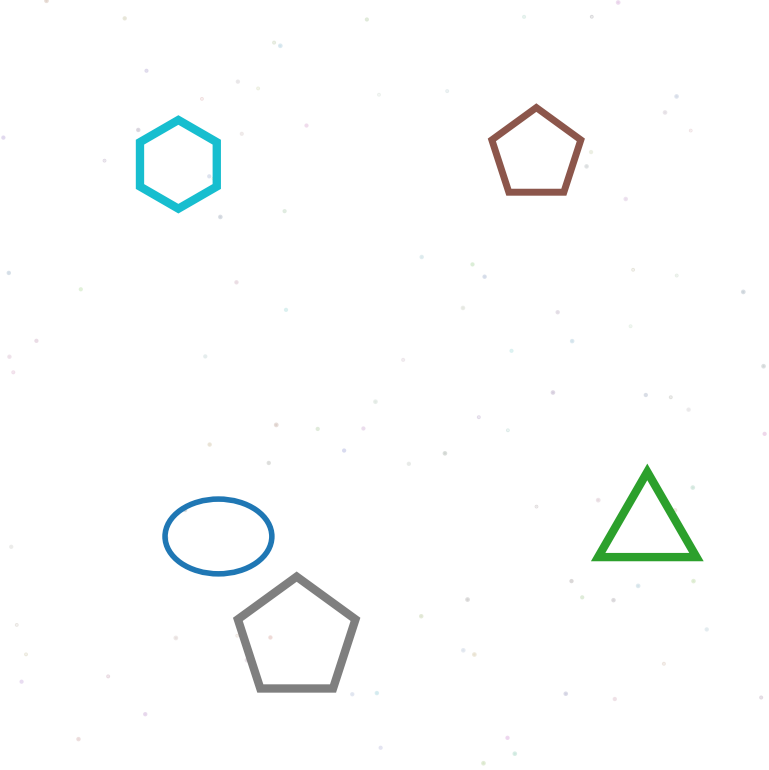[{"shape": "oval", "thickness": 2, "radius": 0.35, "center": [0.284, 0.303]}, {"shape": "triangle", "thickness": 3, "radius": 0.37, "center": [0.841, 0.313]}, {"shape": "pentagon", "thickness": 2.5, "radius": 0.3, "center": [0.697, 0.8]}, {"shape": "pentagon", "thickness": 3, "radius": 0.4, "center": [0.385, 0.171]}, {"shape": "hexagon", "thickness": 3, "radius": 0.29, "center": [0.232, 0.787]}]